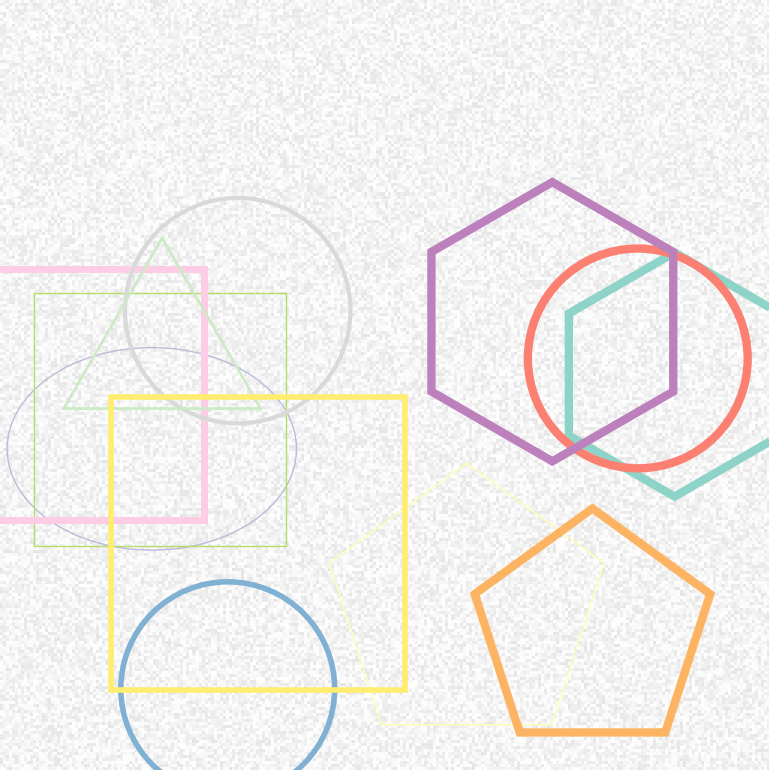[{"shape": "hexagon", "thickness": 3, "radius": 0.79, "center": [0.876, 0.514]}, {"shape": "pentagon", "thickness": 0.5, "radius": 0.94, "center": [0.606, 0.211]}, {"shape": "oval", "thickness": 0.5, "radius": 0.94, "center": [0.197, 0.417]}, {"shape": "circle", "thickness": 3, "radius": 0.71, "center": [0.828, 0.534]}, {"shape": "circle", "thickness": 2, "radius": 0.69, "center": [0.296, 0.106]}, {"shape": "pentagon", "thickness": 3, "radius": 0.8, "center": [0.769, 0.179]}, {"shape": "square", "thickness": 0.5, "radius": 0.82, "center": [0.208, 0.455]}, {"shape": "square", "thickness": 2.5, "radius": 0.82, "center": [0.102, 0.487]}, {"shape": "circle", "thickness": 1.5, "radius": 0.73, "center": [0.309, 0.597]}, {"shape": "hexagon", "thickness": 3, "radius": 0.91, "center": [0.717, 0.582]}, {"shape": "triangle", "thickness": 1, "radius": 0.74, "center": [0.211, 0.543]}, {"shape": "square", "thickness": 2, "radius": 0.95, "center": [0.335, 0.294]}]